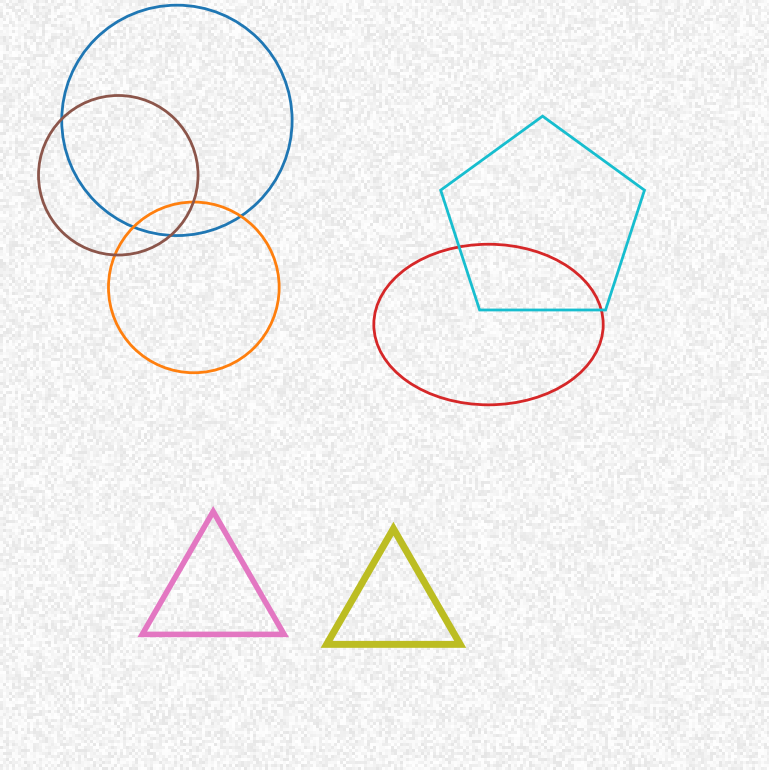[{"shape": "circle", "thickness": 1, "radius": 0.75, "center": [0.23, 0.844]}, {"shape": "circle", "thickness": 1, "radius": 0.55, "center": [0.252, 0.627]}, {"shape": "oval", "thickness": 1, "radius": 0.74, "center": [0.634, 0.579]}, {"shape": "circle", "thickness": 1, "radius": 0.52, "center": [0.154, 0.772]}, {"shape": "triangle", "thickness": 2, "radius": 0.53, "center": [0.277, 0.229]}, {"shape": "triangle", "thickness": 2.5, "radius": 0.5, "center": [0.511, 0.213]}, {"shape": "pentagon", "thickness": 1, "radius": 0.7, "center": [0.705, 0.71]}]